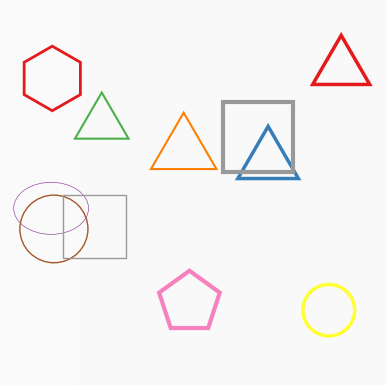[{"shape": "triangle", "thickness": 2.5, "radius": 0.43, "center": [0.881, 0.823]}, {"shape": "hexagon", "thickness": 2, "radius": 0.42, "center": [0.135, 0.796]}, {"shape": "triangle", "thickness": 2.5, "radius": 0.45, "center": [0.692, 0.581]}, {"shape": "triangle", "thickness": 1.5, "radius": 0.4, "center": [0.263, 0.68]}, {"shape": "oval", "thickness": 0.5, "radius": 0.48, "center": [0.132, 0.459]}, {"shape": "triangle", "thickness": 1.5, "radius": 0.49, "center": [0.474, 0.61]}, {"shape": "circle", "thickness": 2.5, "radius": 0.33, "center": [0.849, 0.194]}, {"shape": "circle", "thickness": 1, "radius": 0.44, "center": [0.139, 0.405]}, {"shape": "pentagon", "thickness": 3, "radius": 0.41, "center": [0.489, 0.214]}, {"shape": "square", "thickness": 3, "radius": 0.45, "center": [0.665, 0.645]}, {"shape": "square", "thickness": 1, "radius": 0.41, "center": [0.243, 0.411]}]